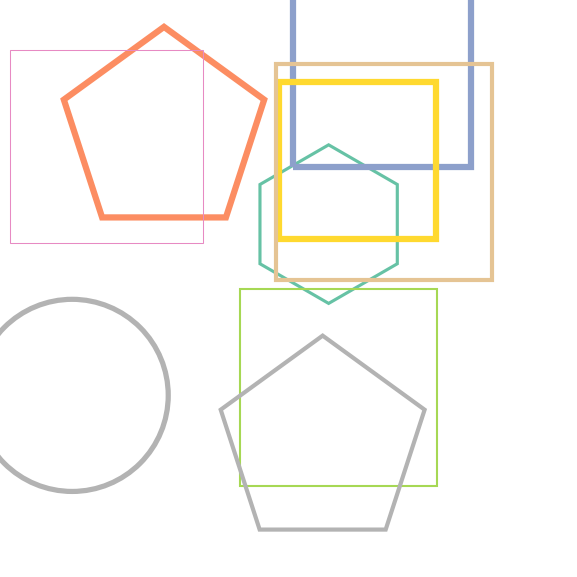[{"shape": "hexagon", "thickness": 1.5, "radius": 0.69, "center": [0.569, 0.611]}, {"shape": "pentagon", "thickness": 3, "radius": 0.91, "center": [0.284, 0.77]}, {"shape": "square", "thickness": 3, "radius": 0.77, "center": [0.662, 0.864]}, {"shape": "square", "thickness": 0.5, "radius": 0.83, "center": [0.184, 0.745]}, {"shape": "square", "thickness": 1, "radius": 0.85, "center": [0.586, 0.328]}, {"shape": "square", "thickness": 3, "radius": 0.68, "center": [0.619, 0.722]}, {"shape": "square", "thickness": 2, "radius": 0.94, "center": [0.665, 0.701]}, {"shape": "pentagon", "thickness": 2, "radius": 0.93, "center": [0.559, 0.232]}, {"shape": "circle", "thickness": 2.5, "radius": 0.83, "center": [0.125, 0.314]}]